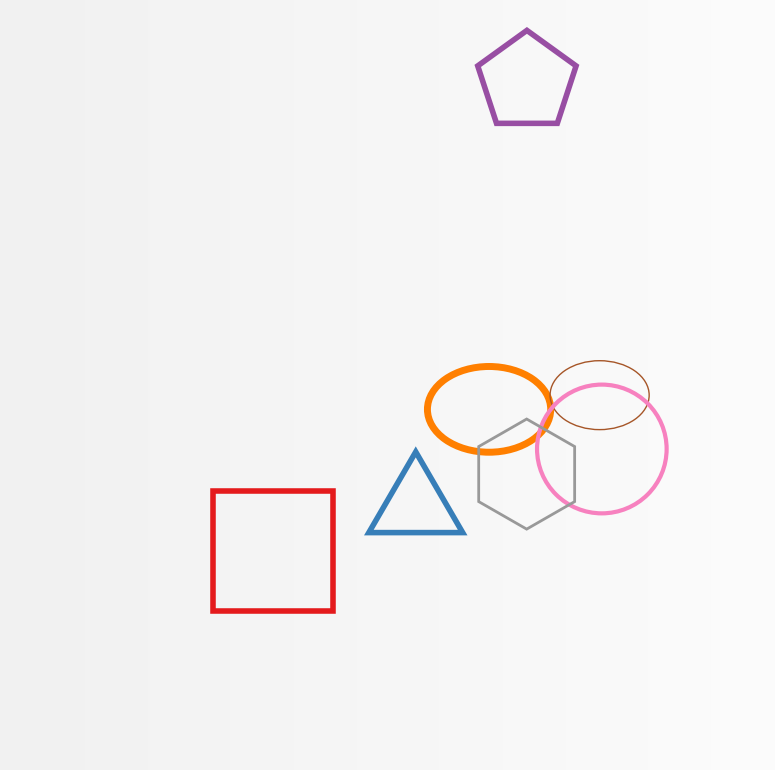[{"shape": "square", "thickness": 2, "radius": 0.39, "center": [0.352, 0.285]}, {"shape": "triangle", "thickness": 2, "radius": 0.35, "center": [0.536, 0.343]}, {"shape": "pentagon", "thickness": 2, "radius": 0.33, "center": [0.68, 0.894]}, {"shape": "oval", "thickness": 2.5, "radius": 0.4, "center": [0.631, 0.468]}, {"shape": "oval", "thickness": 0.5, "radius": 0.32, "center": [0.774, 0.487]}, {"shape": "circle", "thickness": 1.5, "radius": 0.42, "center": [0.777, 0.417]}, {"shape": "hexagon", "thickness": 1, "radius": 0.36, "center": [0.68, 0.384]}]